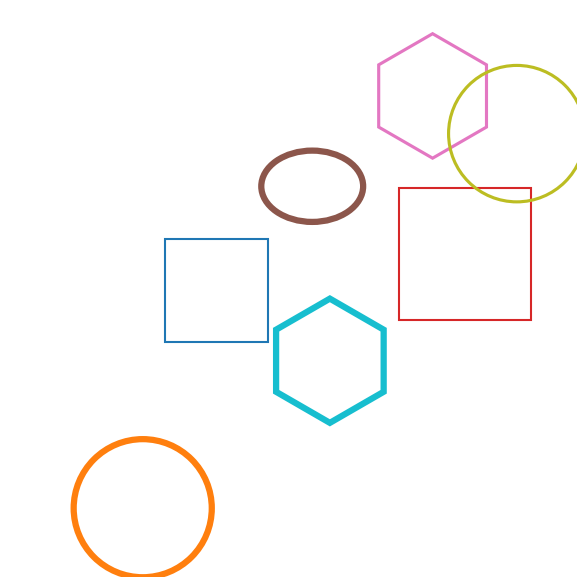[{"shape": "square", "thickness": 1, "radius": 0.45, "center": [0.374, 0.496]}, {"shape": "circle", "thickness": 3, "radius": 0.6, "center": [0.247, 0.119]}, {"shape": "square", "thickness": 1, "radius": 0.57, "center": [0.805, 0.56]}, {"shape": "oval", "thickness": 3, "radius": 0.44, "center": [0.541, 0.677]}, {"shape": "hexagon", "thickness": 1.5, "radius": 0.54, "center": [0.749, 0.833]}, {"shape": "circle", "thickness": 1.5, "radius": 0.59, "center": [0.895, 0.768]}, {"shape": "hexagon", "thickness": 3, "radius": 0.54, "center": [0.571, 0.374]}]